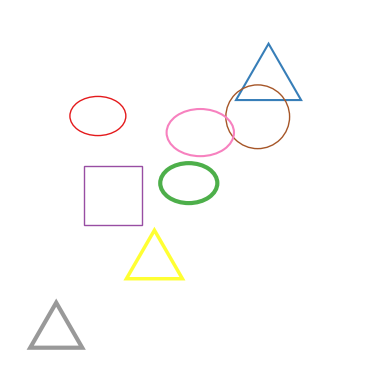[{"shape": "oval", "thickness": 1, "radius": 0.36, "center": [0.254, 0.699]}, {"shape": "triangle", "thickness": 1.5, "radius": 0.49, "center": [0.698, 0.789]}, {"shape": "oval", "thickness": 3, "radius": 0.37, "center": [0.49, 0.524]}, {"shape": "square", "thickness": 1, "radius": 0.38, "center": [0.294, 0.492]}, {"shape": "triangle", "thickness": 2.5, "radius": 0.42, "center": [0.401, 0.318]}, {"shape": "circle", "thickness": 1, "radius": 0.41, "center": [0.669, 0.697]}, {"shape": "oval", "thickness": 1.5, "radius": 0.44, "center": [0.52, 0.656]}, {"shape": "triangle", "thickness": 3, "radius": 0.39, "center": [0.146, 0.136]}]